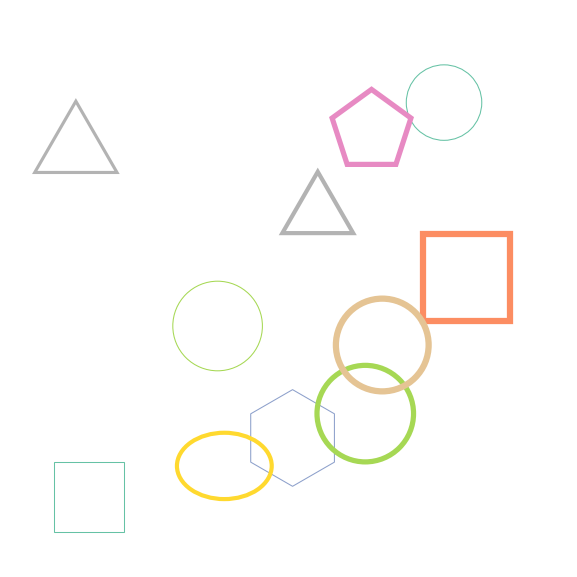[{"shape": "circle", "thickness": 0.5, "radius": 0.33, "center": [0.769, 0.821]}, {"shape": "square", "thickness": 0.5, "radius": 0.3, "center": [0.153, 0.138]}, {"shape": "square", "thickness": 3, "radius": 0.38, "center": [0.807, 0.519]}, {"shape": "hexagon", "thickness": 0.5, "radius": 0.42, "center": [0.507, 0.241]}, {"shape": "pentagon", "thickness": 2.5, "radius": 0.36, "center": [0.643, 0.773]}, {"shape": "circle", "thickness": 2.5, "radius": 0.42, "center": [0.632, 0.283]}, {"shape": "circle", "thickness": 0.5, "radius": 0.39, "center": [0.377, 0.435]}, {"shape": "oval", "thickness": 2, "radius": 0.41, "center": [0.388, 0.192]}, {"shape": "circle", "thickness": 3, "radius": 0.4, "center": [0.662, 0.402]}, {"shape": "triangle", "thickness": 1.5, "radius": 0.41, "center": [0.131, 0.742]}, {"shape": "triangle", "thickness": 2, "radius": 0.35, "center": [0.55, 0.631]}]